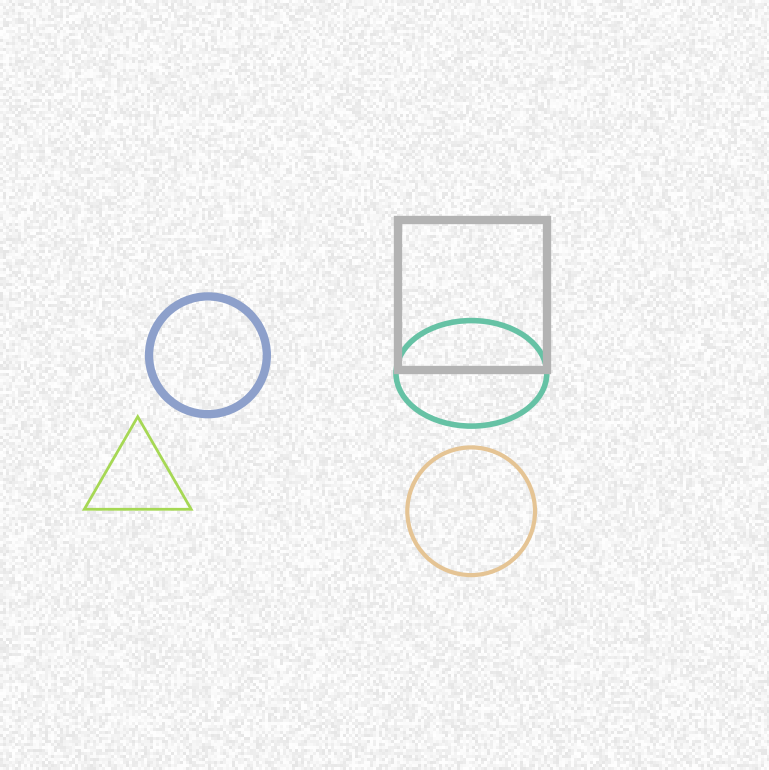[{"shape": "oval", "thickness": 2, "radius": 0.49, "center": [0.612, 0.515]}, {"shape": "circle", "thickness": 3, "radius": 0.38, "center": [0.27, 0.539]}, {"shape": "triangle", "thickness": 1, "radius": 0.4, "center": [0.179, 0.379]}, {"shape": "circle", "thickness": 1.5, "radius": 0.41, "center": [0.612, 0.336]}, {"shape": "square", "thickness": 3, "radius": 0.49, "center": [0.614, 0.617]}]